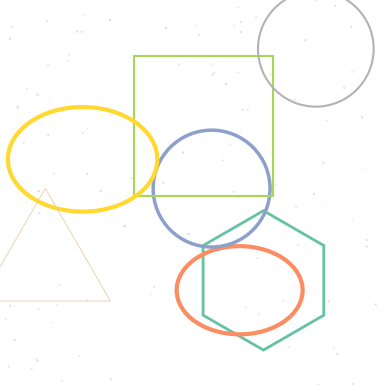[{"shape": "hexagon", "thickness": 2, "radius": 0.9, "center": [0.684, 0.272]}, {"shape": "oval", "thickness": 3, "radius": 0.82, "center": [0.622, 0.246]}, {"shape": "circle", "thickness": 2.5, "radius": 0.76, "center": [0.55, 0.51]}, {"shape": "square", "thickness": 1.5, "radius": 0.91, "center": [0.528, 0.673]}, {"shape": "oval", "thickness": 3, "radius": 0.97, "center": [0.215, 0.586]}, {"shape": "triangle", "thickness": 0.5, "radius": 0.98, "center": [0.118, 0.316]}, {"shape": "circle", "thickness": 1.5, "radius": 0.75, "center": [0.82, 0.873]}]